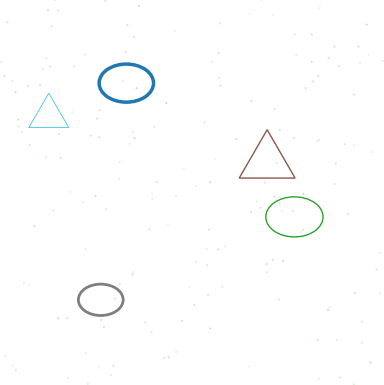[{"shape": "oval", "thickness": 2.5, "radius": 0.35, "center": [0.328, 0.784]}, {"shape": "oval", "thickness": 1, "radius": 0.37, "center": [0.765, 0.437]}, {"shape": "triangle", "thickness": 1, "radius": 0.42, "center": [0.694, 0.579]}, {"shape": "oval", "thickness": 2, "radius": 0.29, "center": [0.262, 0.221]}, {"shape": "triangle", "thickness": 0.5, "radius": 0.3, "center": [0.127, 0.699]}]